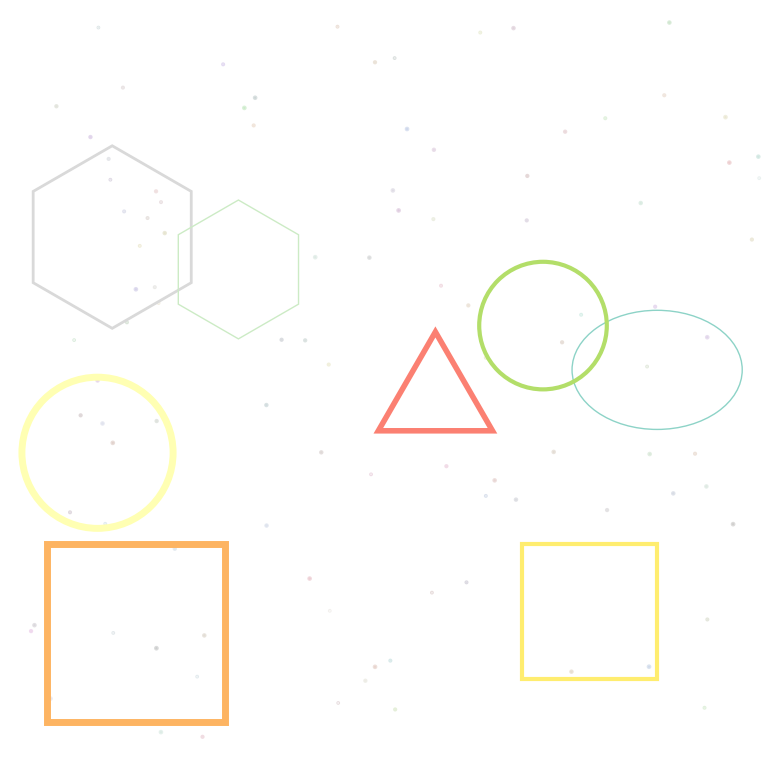[{"shape": "oval", "thickness": 0.5, "radius": 0.55, "center": [0.853, 0.52]}, {"shape": "circle", "thickness": 2.5, "radius": 0.49, "center": [0.127, 0.412]}, {"shape": "triangle", "thickness": 2, "radius": 0.43, "center": [0.565, 0.483]}, {"shape": "square", "thickness": 2.5, "radius": 0.58, "center": [0.177, 0.178]}, {"shape": "circle", "thickness": 1.5, "radius": 0.41, "center": [0.705, 0.577]}, {"shape": "hexagon", "thickness": 1, "radius": 0.59, "center": [0.146, 0.692]}, {"shape": "hexagon", "thickness": 0.5, "radius": 0.45, "center": [0.31, 0.65]}, {"shape": "square", "thickness": 1.5, "radius": 0.44, "center": [0.766, 0.206]}]